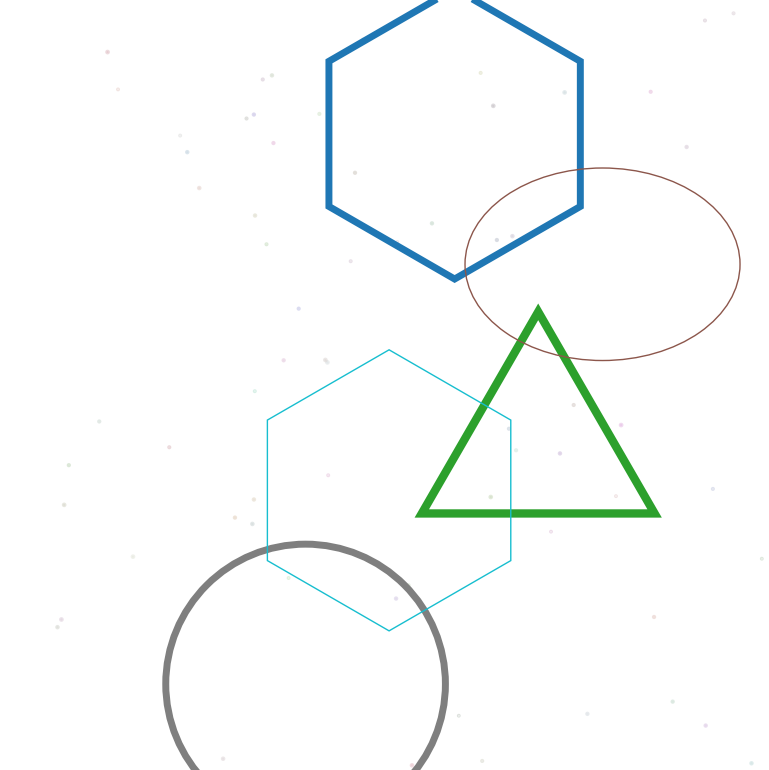[{"shape": "hexagon", "thickness": 2.5, "radius": 0.94, "center": [0.59, 0.826]}, {"shape": "triangle", "thickness": 3, "radius": 0.87, "center": [0.699, 0.42]}, {"shape": "oval", "thickness": 0.5, "radius": 0.89, "center": [0.782, 0.657]}, {"shape": "circle", "thickness": 2.5, "radius": 0.91, "center": [0.397, 0.112]}, {"shape": "hexagon", "thickness": 0.5, "radius": 0.91, "center": [0.505, 0.363]}]